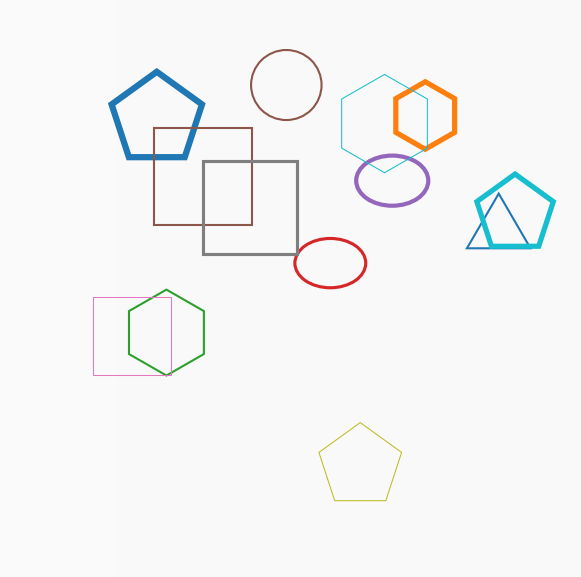[{"shape": "triangle", "thickness": 1, "radius": 0.32, "center": [0.858, 0.601]}, {"shape": "pentagon", "thickness": 3, "radius": 0.41, "center": [0.27, 0.793]}, {"shape": "hexagon", "thickness": 2.5, "radius": 0.29, "center": [0.732, 0.799]}, {"shape": "hexagon", "thickness": 1, "radius": 0.37, "center": [0.286, 0.423]}, {"shape": "oval", "thickness": 1.5, "radius": 0.3, "center": [0.568, 0.544]}, {"shape": "oval", "thickness": 2, "radius": 0.31, "center": [0.675, 0.686]}, {"shape": "circle", "thickness": 1, "radius": 0.3, "center": [0.493, 0.852]}, {"shape": "square", "thickness": 1, "radius": 0.42, "center": [0.35, 0.693]}, {"shape": "square", "thickness": 0.5, "radius": 0.33, "center": [0.227, 0.417]}, {"shape": "square", "thickness": 1.5, "radius": 0.4, "center": [0.43, 0.64]}, {"shape": "pentagon", "thickness": 0.5, "radius": 0.37, "center": [0.62, 0.193]}, {"shape": "hexagon", "thickness": 0.5, "radius": 0.43, "center": [0.662, 0.785]}, {"shape": "pentagon", "thickness": 2.5, "radius": 0.35, "center": [0.886, 0.629]}]